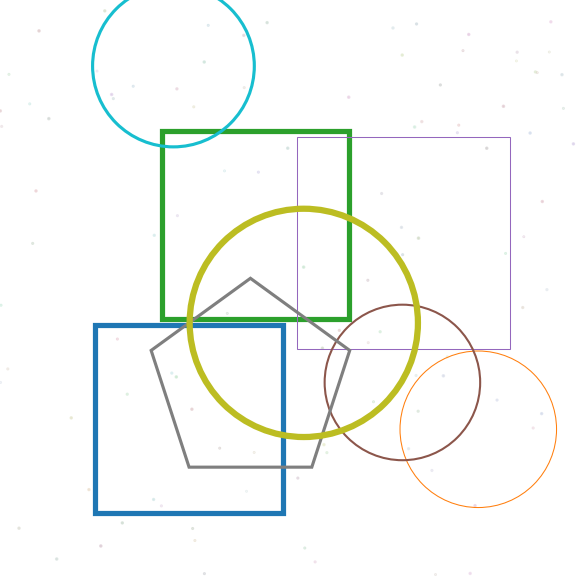[{"shape": "square", "thickness": 2.5, "radius": 0.81, "center": [0.327, 0.273]}, {"shape": "circle", "thickness": 0.5, "radius": 0.68, "center": [0.828, 0.256]}, {"shape": "square", "thickness": 2.5, "radius": 0.81, "center": [0.442, 0.61]}, {"shape": "square", "thickness": 0.5, "radius": 0.92, "center": [0.698, 0.578]}, {"shape": "circle", "thickness": 1, "radius": 0.67, "center": [0.697, 0.337]}, {"shape": "pentagon", "thickness": 1.5, "radius": 0.9, "center": [0.434, 0.336]}, {"shape": "circle", "thickness": 3, "radius": 0.99, "center": [0.526, 0.44]}, {"shape": "circle", "thickness": 1.5, "radius": 0.7, "center": [0.3, 0.885]}]